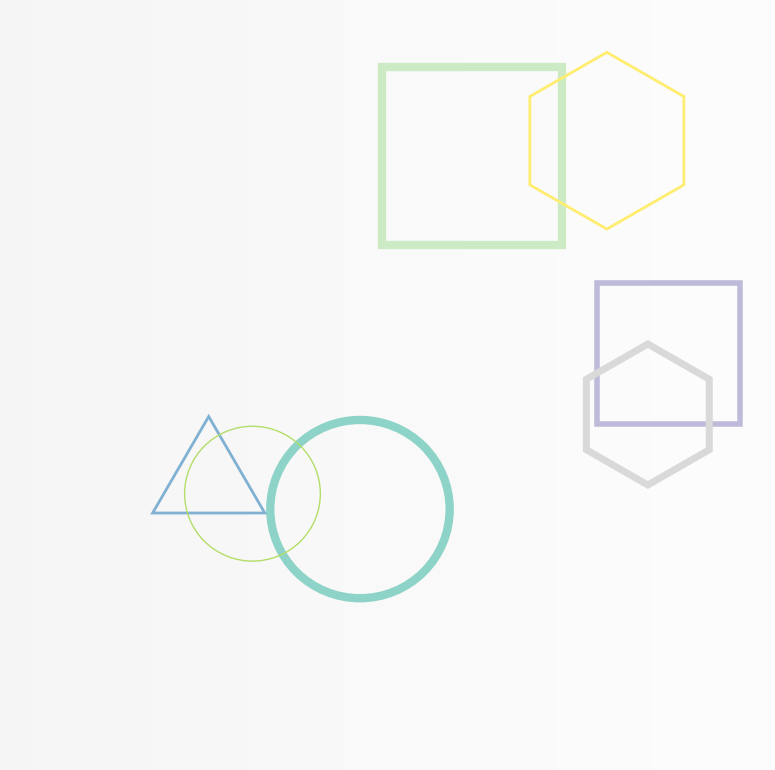[{"shape": "circle", "thickness": 3, "radius": 0.58, "center": [0.464, 0.339]}, {"shape": "square", "thickness": 2, "radius": 0.46, "center": [0.863, 0.541]}, {"shape": "triangle", "thickness": 1, "radius": 0.42, "center": [0.269, 0.376]}, {"shape": "circle", "thickness": 0.5, "radius": 0.44, "center": [0.326, 0.359]}, {"shape": "hexagon", "thickness": 2.5, "radius": 0.46, "center": [0.836, 0.462]}, {"shape": "square", "thickness": 3, "radius": 0.58, "center": [0.609, 0.797]}, {"shape": "hexagon", "thickness": 1, "radius": 0.57, "center": [0.783, 0.817]}]